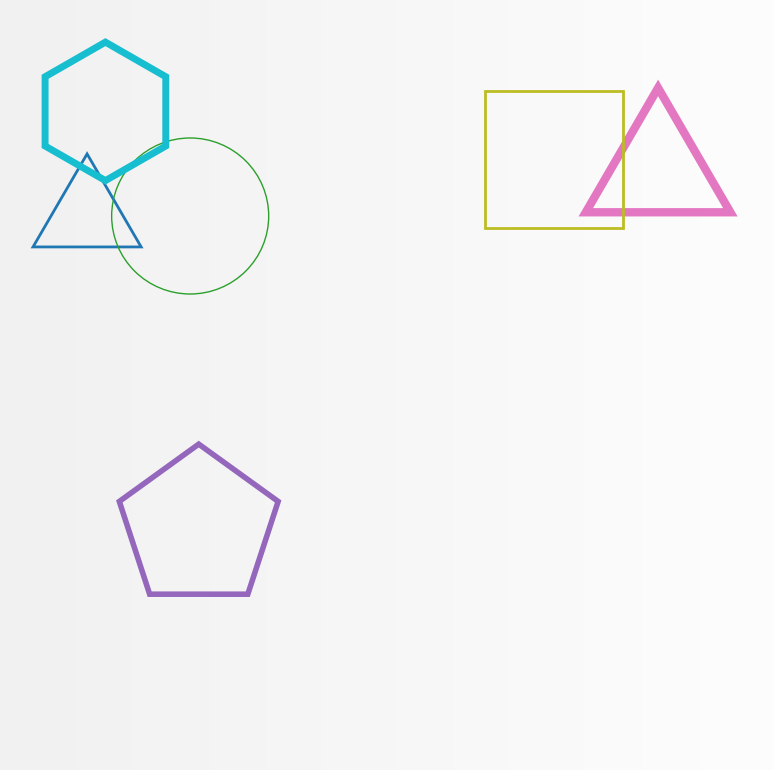[{"shape": "triangle", "thickness": 1, "radius": 0.4, "center": [0.112, 0.72]}, {"shape": "circle", "thickness": 0.5, "radius": 0.51, "center": [0.245, 0.719]}, {"shape": "pentagon", "thickness": 2, "radius": 0.54, "center": [0.256, 0.315]}, {"shape": "triangle", "thickness": 3, "radius": 0.54, "center": [0.849, 0.778]}, {"shape": "square", "thickness": 1, "radius": 0.44, "center": [0.715, 0.792]}, {"shape": "hexagon", "thickness": 2.5, "radius": 0.45, "center": [0.136, 0.855]}]